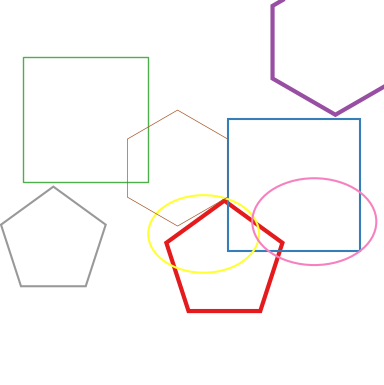[{"shape": "pentagon", "thickness": 3, "radius": 0.79, "center": [0.583, 0.32]}, {"shape": "square", "thickness": 1.5, "radius": 0.86, "center": [0.763, 0.518]}, {"shape": "square", "thickness": 1, "radius": 0.81, "center": [0.223, 0.69]}, {"shape": "hexagon", "thickness": 3, "radius": 0.94, "center": [0.871, 0.89]}, {"shape": "oval", "thickness": 1.5, "radius": 0.72, "center": [0.529, 0.392]}, {"shape": "hexagon", "thickness": 0.5, "radius": 0.75, "center": [0.461, 0.563]}, {"shape": "oval", "thickness": 1.5, "radius": 0.81, "center": [0.816, 0.424]}, {"shape": "pentagon", "thickness": 1.5, "radius": 0.72, "center": [0.139, 0.372]}]